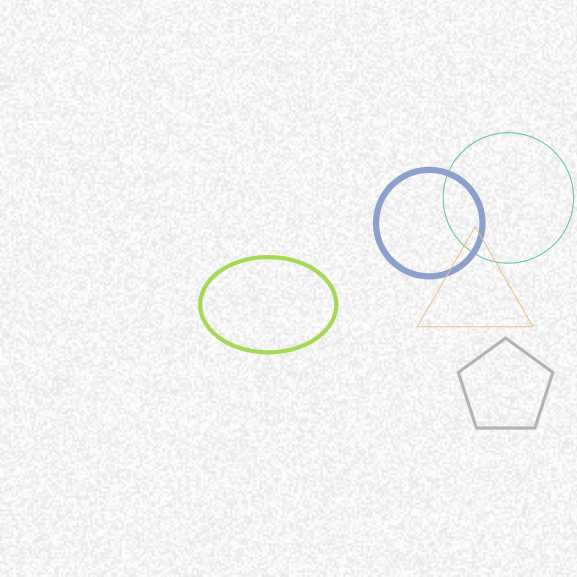[{"shape": "circle", "thickness": 0.5, "radius": 0.56, "center": [0.88, 0.656]}, {"shape": "circle", "thickness": 3, "radius": 0.46, "center": [0.743, 0.613]}, {"shape": "oval", "thickness": 2, "radius": 0.59, "center": [0.464, 0.472]}, {"shape": "triangle", "thickness": 0.5, "radius": 0.58, "center": [0.823, 0.491]}, {"shape": "pentagon", "thickness": 1.5, "radius": 0.43, "center": [0.876, 0.328]}]